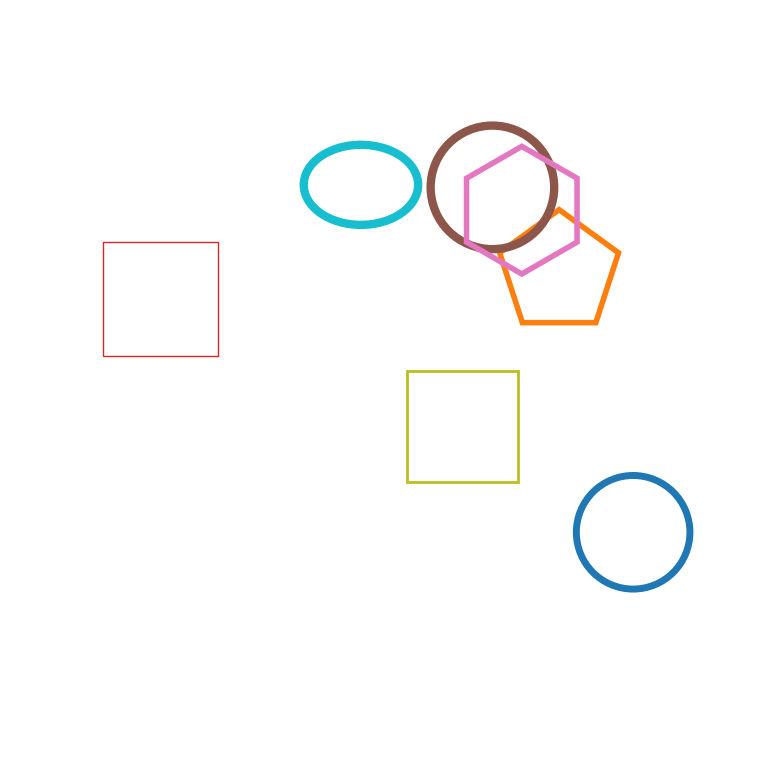[{"shape": "circle", "thickness": 2.5, "radius": 0.37, "center": [0.822, 0.309]}, {"shape": "pentagon", "thickness": 2, "radius": 0.41, "center": [0.726, 0.647]}, {"shape": "square", "thickness": 0.5, "radius": 0.37, "center": [0.209, 0.611]}, {"shape": "circle", "thickness": 3, "radius": 0.4, "center": [0.639, 0.757]}, {"shape": "hexagon", "thickness": 2, "radius": 0.41, "center": [0.678, 0.727]}, {"shape": "square", "thickness": 1, "radius": 0.36, "center": [0.601, 0.446]}, {"shape": "oval", "thickness": 3, "radius": 0.37, "center": [0.469, 0.76]}]